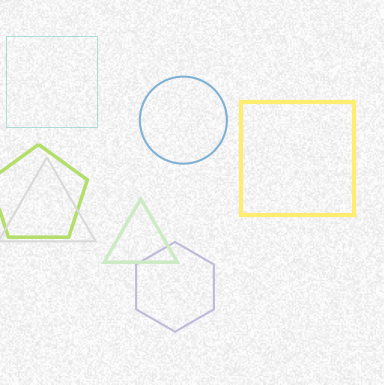[{"shape": "square", "thickness": 0.5, "radius": 0.59, "center": [0.135, 0.789]}, {"shape": "hexagon", "thickness": 1.5, "radius": 0.58, "center": [0.455, 0.255]}, {"shape": "circle", "thickness": 1.5, "radius": 0.57, "center": [0.476, 0.688]}, {"shape": "pentagon", "thickness": 2.5, "radius": 0.67, "center": [0.1, 0.492]}, {"shape": "triangle", "thickness": 1.5, "radius": 0.73, "center": [0.122, 0.446]}, {"shape": "triangle", "thickness": 2.5, "radius": 0.55, "center": [0.366, 0.374]}, {"shape": "square", "thickness": 3, "radius": 0.73, "center": [0.774, 0.588]}]